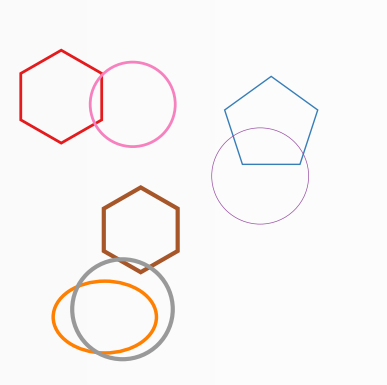[{"shape": "hexagon", "thickness": 2, "radius": 0.6, "center": [0.158, 0.749]}, {"shape": "pentagon", "thickness": 1, "radius": 0.63, "center": [0.7, 0.675]}, {"shape": "circle", "thickness": 0.5, "radius": 0.63, "center": [0.671, 0.543]}, {"shape": "oval", "thickness": 2.5, "radius": 0.67, "center": [0.27, 0.176]}, {"shape": "hexagon", "thickness": 3, "radius": 0.55, "center": [0.363, 0.403]}, {"shape": "circle", "thickness": 2, "radius": 0.55, "center": [0.342, 0.729]}, {"shape": "circle", "thickness": 3, "radius": 0.65, "center": [0.316, 0.197]}]